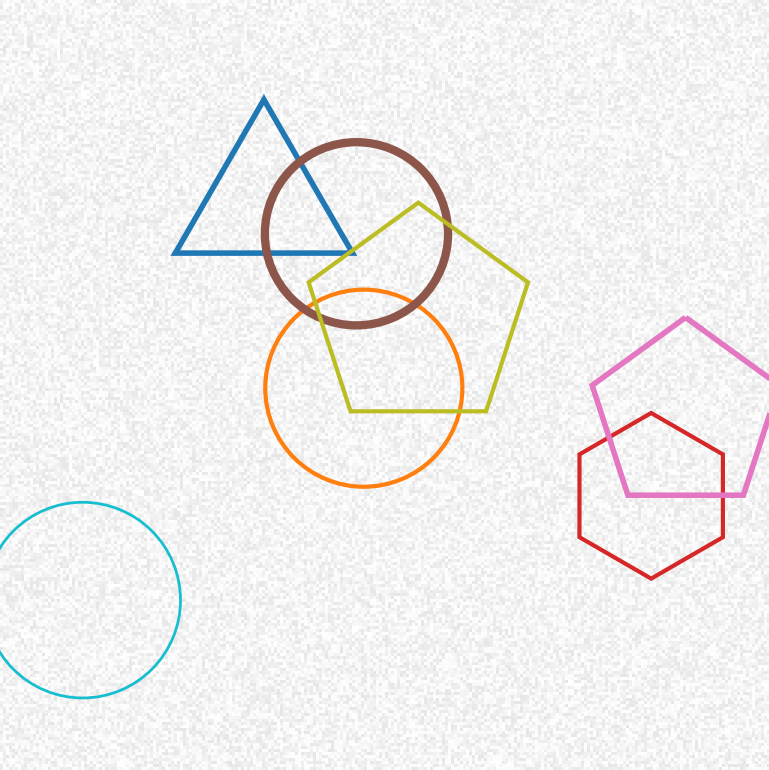[{"shape": "triangle", "thickness": 2, "radius": 0.66, "center": [0.343, 0.738]}, {"shape": "circle", "thickness": 1.5, "radius": 0.64, "center": [0.472, 0.496]}, {"shape": "hexagon", "thickness": 1.5, "radius": 0.54, "center": [0.846, 0.356]}, {"shape": "circle", "thickness": 3, "radius": 0.59, "center": [0.463, 0.696]}, {"shape": "pentagon", "thickness": 2, "radius": 0.64, "center": [0.89, 0.46]}, {"shape": "pentagon", "thickness": 1.5, "radius": 0.75, "center": [0.543, 0.587]}, {"shape": "circle", "thickness": 1, "radius": 0.64, "center": [0.107, 0.221]}]